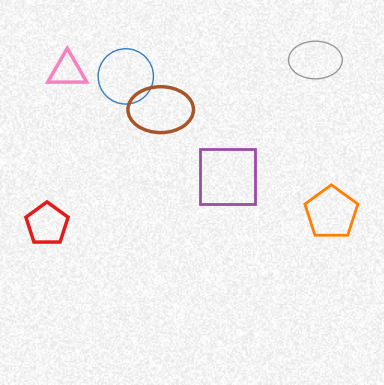[{"shape": "pentagon", "thickness": 2.5, "radius": 0.29, "center": [0.122, 0.418]}, {"shape": "circle", "thickness": 1, "radius": 0.36, "center": [0.327, 0.802]}, {"shape": "square", "thickness": 2, "radius": 0.35, "center": [0.59, 0.542]}, {"shape": "pentagon", "thickness": 2, "radius": 0.36, "center": [0.861, 0.448]}, {"shape": "oval", "thickness": 2.5, "radius": 0.43, "center": [0.417, 0.715]}, {"shape": "triangle", "thickness": 2.5, "radius": 0.29, "center": [0.175, 0.816]}, {"shape": "oval", "thickness": 1, "radius": 0.35, "center": [0.819, 0.844]}]